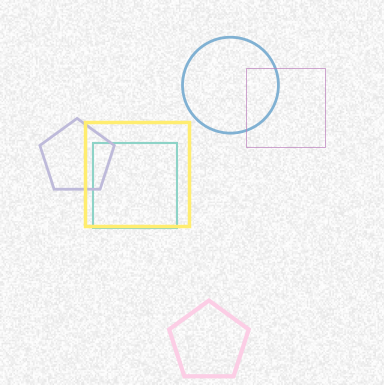[{"shape": "square", "thickness": 1.5, "radius": 0.55, "center": [0.35, 0.519]}, {"shape": "pentagon", "thickness": 2, "radius": 0.51, "center": [0.2, 0.591]}, {"shape": "circle", "thickness": 2, "radius": 0.62, "center": [0.599, 0.779]}, {"shape": "pentagon", "thickness": 3, "radius": 0.54, "center": [0.543, 0.111]}, {"shape": "square", "thickness": 0.5, "radius": 0.51, "center": [0.741, 0.72]}, {"shape": "square", "thickness": 2.5, "radius": 0.68, "center": [0.357, 0.548]}]